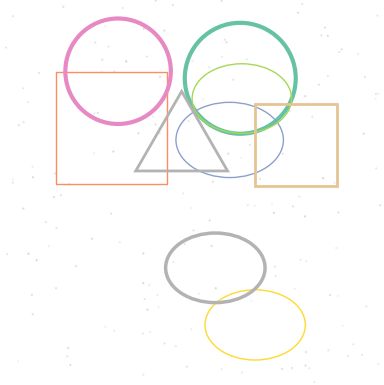[{"shape": "circle", "thickness": 3, "radius": 0.72, "center": [0.624, 0.797]}, {"shape": "square", "thickness": 1, "radius": 0.72, "center": [0.289, 0.668]}, {"shape": "oval", "thickness": 1, "radius": 0.7, "center": [0.597, 0.637]}, {"shape": "circle", "thickness": 3, "radius": 0.68, "center": [0.307, 0.815]}, {"shape": "oval", "thickness": 1, "radius": 0.65, "center": [0.628, 0.744]}, {"shape": "oval", "thickness": 1, "radius": 0.65, "center": [0.663, 0.156]}, {"shape": "square", "thickness": 2, "radius": 0.53, "center": [0.769, 0.623]}, {"shape": "triangle", "thickness": 2, "radius": 0.69, "center": [0.472, 0.625]}, {"shape": "oval", "thickness": 2.5, "radius": 0.65, "center": [0.559, 0.304]}]